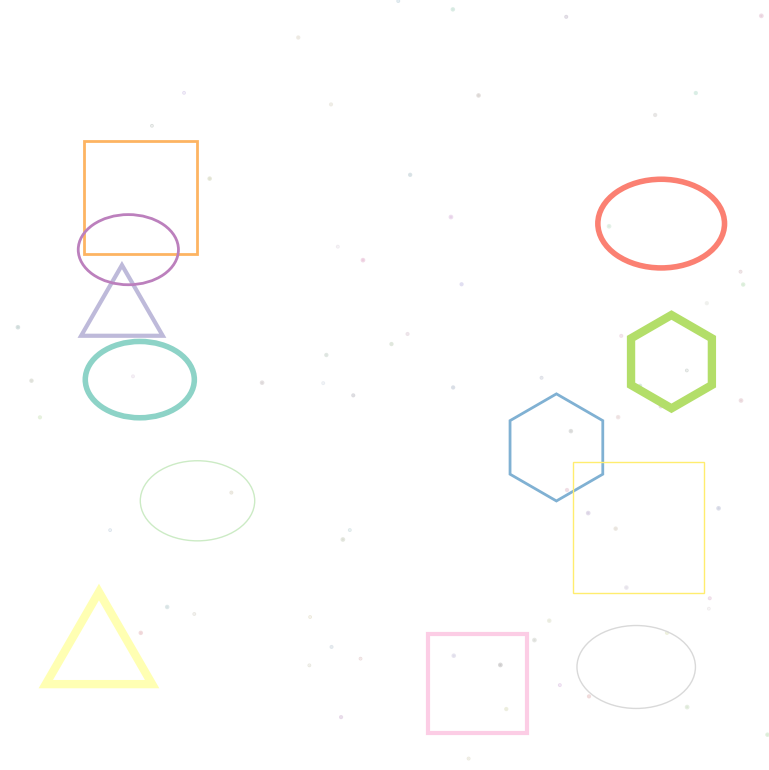[{"shape": "oval", "thickness": 2, "radius": 0.35, "center": [0.182, 0.507]}, {"shape": "triangle", "thickness": 3, "radius": 0.4, "center": [0.129, 0.151]}, {"shape": "triangle", "thickness": 1.5, "radius": 0.31, "center": [0.158, 0.595]}, {"shape": "oval", "thickness": 2, "radius": 0.41, "center": [0.859, 0.71]}, {"shape": "hexagon", "thickness": 1, "radius": 0.35, "center": [0.723, 0.419]}, {"shape": "square", "thickness": 1, "radius": 0.37, "center": [0.182, 0.743]}, {"shape": "hexagon", "thickness": 3, "radius": 0.3, "center": [0.872, 0.53]}, {"shape": "square", "thickness": 1.5, "radius": 0.32, "center": [0.62, 0.112]}, {"shape": "oval", "thickness": 0.5, "radius": 0.38, "center": [0.826, 0.134]}, {"shape": "oval", "thickness": 1, "radius": 0.33, "center": [0.167, 0.676]}, {"shape": "oval", "thickness": 0.5, "radius": 0.37, "center": [0.256, 0.35]}, {"shape": "square", "thickness": 0.5, "radius": 0.43, "center": [0.829, 0.315]}]